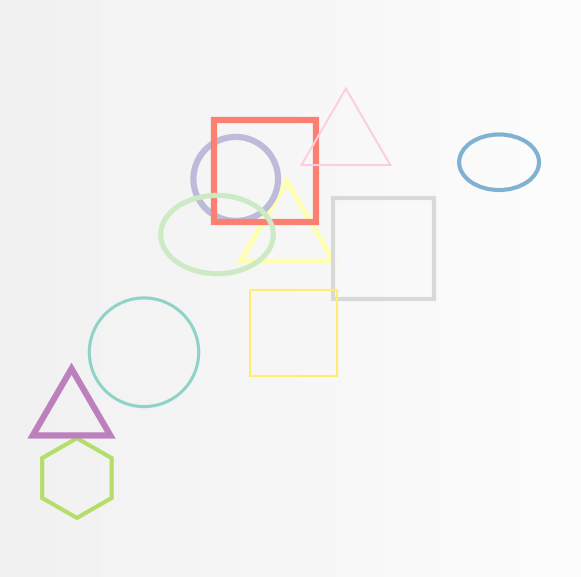[{"shape": "circle", "thickness": 1.5, "radius": 0.47, "center": [0.248, 0.389]}, {"shape": "triangle", "thickness": 2.5, "radius": 0.46, "center": [0.494, 0.593]}, {"shape": "circle", "thickness": 3, "radius": 0.36, "center": [0.406, 0.689]}, {"shape": "square", "thickness": 3, "radius": 0.44, "center": [0.456, 0.703]}, {"shape": "oval", "thickness": 2, "radius": 0.34, "center": [0.859, 0.718]}, {"shape": "hexagon", "thickness": 2, "radius": 0.35, "center": [0.132, 0.171]}, {"shape": "triangle", "thickness": 1, "radius": 0.44, "center": [0.595, 0.758]}, {"shape": "square", "thickness": 2, "radius": 0.44, "center": [0.66, 0.568]}, {"shape": "triangle", "thickness": 3, "radius": 0.39, "center": [0.123, 0.284]}, {"shape": "oval", "thickness": 2.5, "radius": 0.48, "center": [0.373, 0.593]}, {"shape": "square", "thickness": 1, "radius": 0.38, "center": [0.505, 0.422]}]